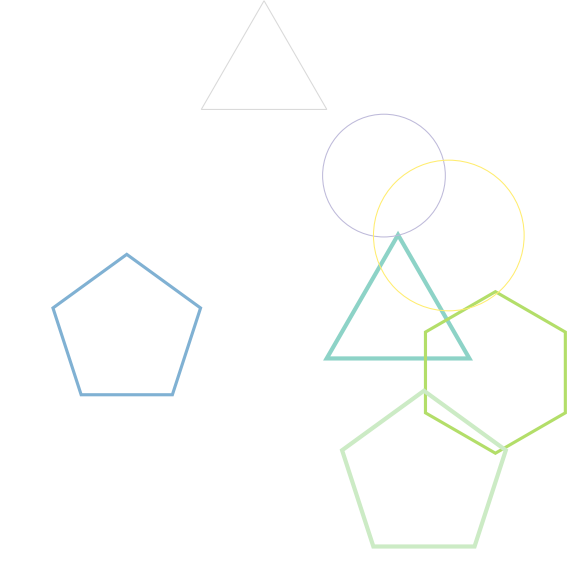[{"shape": "triangle", "thickness": 2, "radius": 0.71, "center": [0.689, 0.45]}, {"shape": "circle", "thickness": 0.5, "radius": 0.53, "center": [0.665, 0.695]}, {"shape": "pentagon", "thickness": 1.5, "radius": 0.67, "center": [0.22, 0.424]}, {"shape": "hexagon", "thickness": 1.5, "radius": 0.7, "center": [0.858, 0.354]}, {"shape": "triangle", "thickness": 0.5, "radius": 0.63, "center": [0.457, 0.872]}, {"shape": "pentagon", "thickness": 2, "radius": 0.75, "center": [0.734, 0.173]}, {"shape": "circle", "thickness": 0.5, "radius": 0.65, "center": [0.777, 0.591]}]